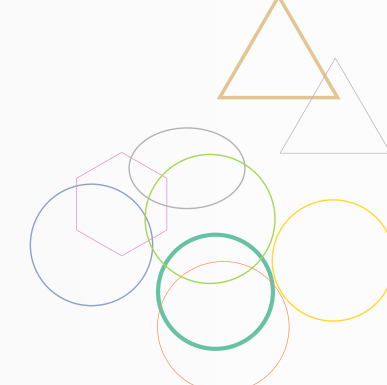[{"shape": "circle", "thickness": 3, "radius": 0.74, "center": [0.556, 0.242]}, {"shape": "circle", "thickness": 0.5, "radius": 0.85, "center": [0.576, 0.151]}, {"shape": "circle", "thickness": 1, "radius": 0.79, "center": [0.236, 0.364]}, {"shape": "hexagon", "thickness": 0.5, "radius": 0.67, "center": [0.314, 0.47]}, {"shape": "circle", "thickness": 1, "radius": 0.84, "center": [0.542, 0.431]}, {"shape": "circle", "thickness": 1, "radius": 0.79, "center": [0.86, 0.323]}, {"shape": "triangle", "thickness": 2.5, "radius": 0.88, "center": [0.719, 0.834]}, {"shape": "oval", "thickness": 1, "radius": 0.75, "center": [0.483, 0.563]}, {"shape": "triangle", "thickness": 0.5, "radius": 0.82, "center": [0.865, 0.684]}]